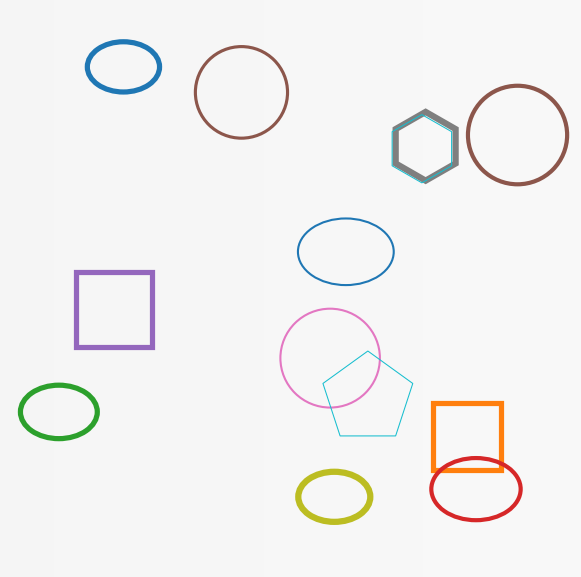[{"shape": "oval", "thickness": 2.5, "radius": 0.31, "center": [0.212, 0.883]}, {"shape": "oval", "thickness": 1, "radius": 0.41, "center": [0.595, 0.563]}, {"shape": "square", "thickness": 2.5, "radius": 0.29, "center": [0.803, 0.243]}, {"shape": "oval", "thickness": 2.5, "radius": 0.33, "center": [0.101, 0.286]}, {"shape": "oval", "thickness": 2, "radius": 0.38, "center": [0.819, 0.152]}, {"shape": "square", "thickness": 2.5, "radius": 0.33, "center": [0.196, 0.463]}, {"shape": "circle", "thickness": 2, "radius": 0.43, "center": [0.89, 0.765]}, {"shape": "circle", "thickness": 1.5, "radius": 0.4, "center": [0.415, 0.839]}, {"shape": "circle", "thickness": 1, "radius": 0.43, "center": [0.568, 0.379]}, {"shape": "hexagon", "thickness": 3, "radius": 0.3, "center": [0.732, 0.746]}, {"shape": "oval", "thickness": 3, "radius": 0.31, "center": [0.575, 0.139]}, {"shape": "pentagon", "thickness": 0.5, "radius": 0.41, "center": [0.633, 0.31]}, {"shape": "hexagon", "thickness": 0.5, "radius": 0.3, "center": [0.726, 0.742]}]